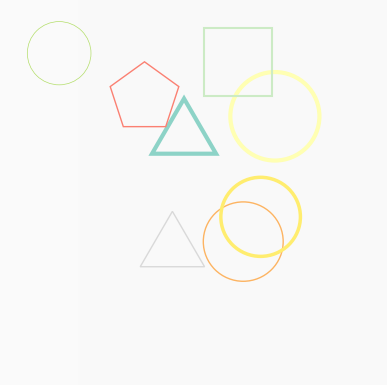[{"shape": "triangle", "thickness": 3, "radius": 0.48, "center": [0.475, 0.648]}, {"shape": "circle", "thickness": 3, "radius": 0.57, "center": [0.709, 0.698]}, {"shape": "pentagon", "thickness": 1, "radius": 0.47, "center": [0.373, 0.746]}, {"shape": "circle", "thickness": 1, "radius": 0.52, "center": [0.628, 0.372]}, {"shape": "circle", "thickness": 0.5, "radius": 0.41, "center": [0.153, 0.862]}, {"shape": "triangle", "thickness": 1, "radius": 0.48, "center": [0.445, 0.355]}, {"shape": "square", "thickness": 1.5, "radius": 0.44, "center": [0.614, 0.84]}, {"shape": "circle", "thickness": 2.5, "radius": 0.51, "center": [0.673, 0.437]}]